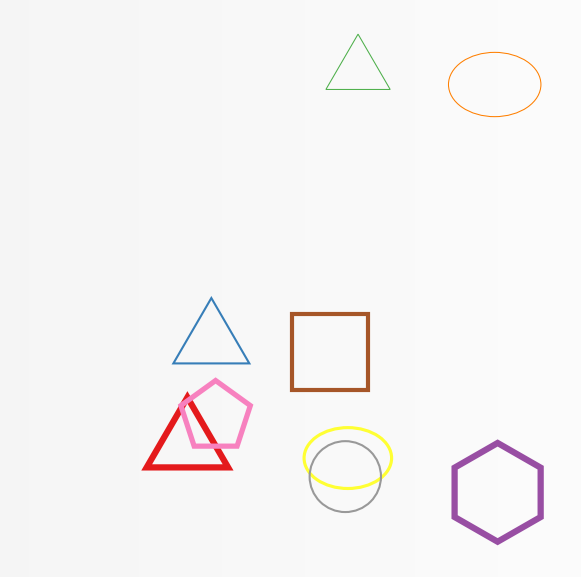[{"shape": "triangle", "thickness": 3, "radius": 0.4, "center": [0.322, 0.23]}, {"shape": "triangle", "thickness": 1, "radius": 0.38, "center": [0.364, 0.408]}, {"shape": "triangle", "thickness": 0.5, "radius": 0.32, "center": [0.616, 0.876]}, {"shape": "hexagon", "thickness": 3, "radius": 0.43, "center": [0.856, 0.147]}, {"shape": "oval", "thickness": 0.5, "radius": 0.4, "center": [0.851, 0.853]}, {"shape": "oval", "thickness": 1.5, "radius": 0.38, "center": [0.598, 0.206]}, {"shape": "square", "thickness": 2, "radius": 0.33, "center": [0.568, 0.389]}, {"shape": "pentagon", "thickness": 2.5, "radius": 0.31, "center": [0.371, 0.277]}, {"shape": "circle", "thickness": 1, "radius": 0.31, "center": [0.594, 0.174]}]